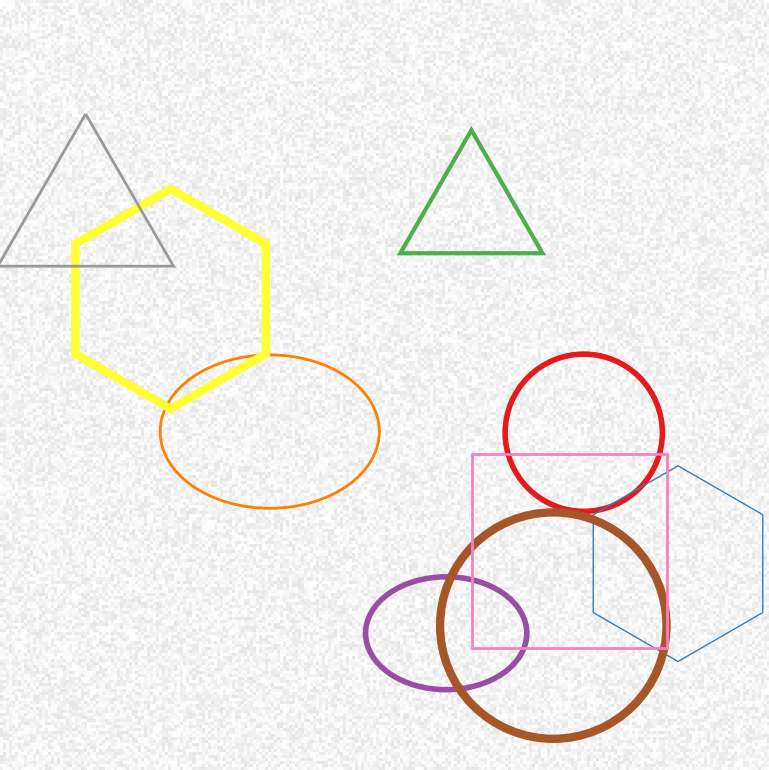[{"shape": "circle", "thickness": 2, "radius": 0.51, "center": [0.758, 0.438]}, {"shape": "hexagon", "thickness": 0.5, "radius": 0.64, "center": [0.881, 0.268]}, {"shape": "triangle", "thickness": 1.5, "radius": 0.53, "center": [0.612, 0.724]}, {"shape": "oval", "thickness": 2, "radius": 0.52, "center": [0.579, 0.178]}, {"shape": "oval", "thickness": 1, "radius": 0.71, "center": [0.35, 0.44]}, {"shape": "hexagon", "thickness": 3, "radius": 0.71, "center": [0.222, 0.612]}, {"shape": "circle", "thickness": 3, "radius": 0.74, "center": [0.719, 0.188]}, {"shape": "square", "thickness": 1, "radius": 0.63, "center": [0.74, 0.284]}, {"shape": "triangle", "thickness": 1, "radius": 0.66, "center": [0.111, 0.72]}]